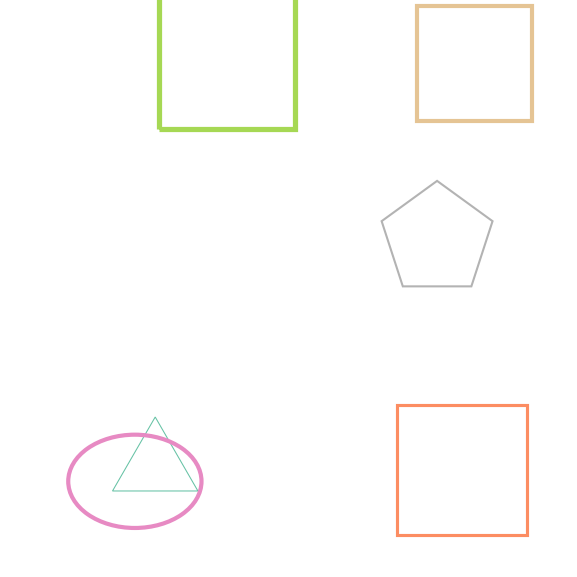[{"shape": "triangle", "thickness": 0.5, "radius": 0.43, "center": [0.269, 0.192]}, {"shape": "square", "thickness": 1.5, "radius": 0.56, "center": [0.8, 0.185]}, {"shape": "oval", "thickness": 2, "radius": 0.58, "center": [0.234, 0.166]}, {"shape": "square", "thickness": 2.5, "radius": 0.59, "center": [0.394, 0.894]}, {"shape": "square", "thickness": 2, "radius": 0.5, "center": [0.822, 0.889]}, {"shape": "pentagon", "thickness": 1, "radius": 0.5, "center": [0.757, 0.585]}]